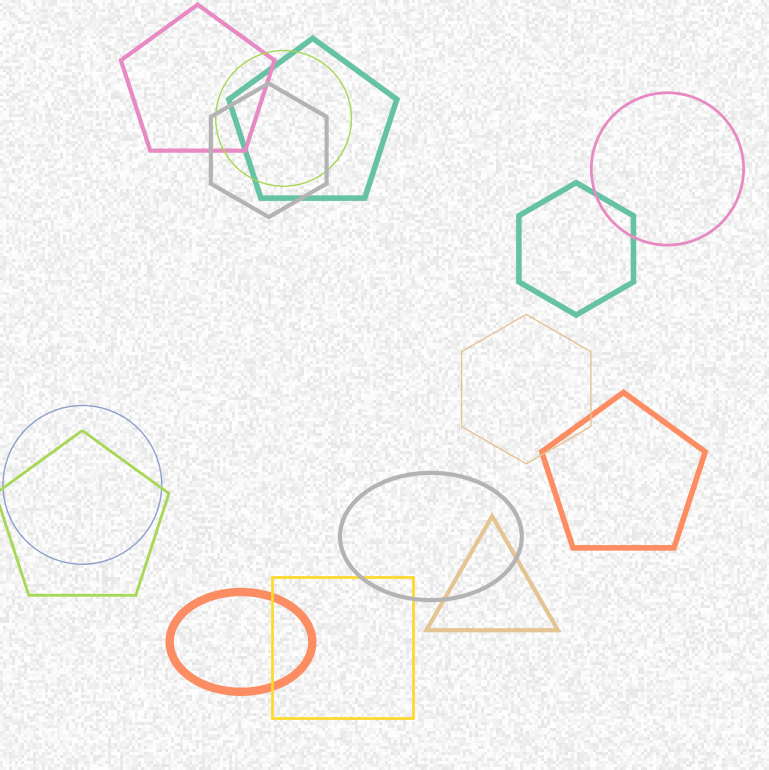[{"shape": "pentagon", "thickness": 2, "radius": 0.57, "center": [0.406, 0.836]}, {"shape": "hexagon", "thickness": 2, "radius": 0.43, "center": [0.748, 0.677]}, {"shape": "oval", "thickness": 3, "radius": 0.46, "center": [0.313, 0.166]}, {"shape": "pentagon", "thickness": 2, "radius": 0.56, "center": [0.81, 0.379]}, {"shape": "circle", "thickness": 0.5, "radius": 0.52, "center": [0.107, 0.37]}, {"shape": "circle", "thickness": 1, "radius": 0.49, "center": [0.867, 0.781]}, {"shape": "pentagon", "thickness": 1.5, "radius": 0.52, "center": [0.257, 0.889]}, {"shape": "pentagon", "thickness": 1, "radius": 0.59, "center": [0.107, 0.323]}, {"shape": "circle", "thickness": 0.5, "radius": 0.44, "center": [0.368, 0.846]}, {"shape": "square", "thickness": 1, "radius": 0.46, "center": [0.445, 0.159]}, {"shape": "triangle", "thickness": 1.5, "radius": 0.49, "center": [0.639, 0.231]}, {"shape": "hexagon", "thickness": 0.5, "radius": 0.49, "center": [0.683, 0.495]}, {"shape": "hexagon", "thickness": 1.5, "radius": 0.43, "center": [0.349, 0.805]}, {"shape": "oval", "thickness": 1.5, "radius": 0.59, "center": [0.56, 0.303]}]